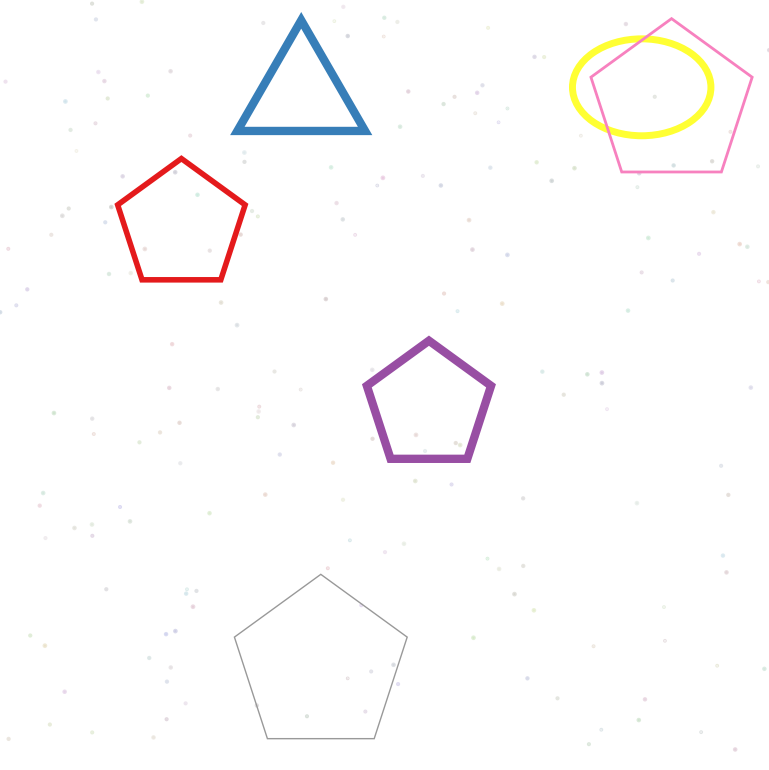[{"shape": "pentagon", "thickness": 2, "radius": 0.44, "center": [0.236, 0.707]}, {"shape": "triangle", "thickness": 3, "radius": 0.48, "center": [0.391, 0.878]}, {"shape": "pentagon", "thickness": 3, "radius": 0.42, "center": [0.557, 0.473]}, {"shape": "oval", "thickness": 2.5, "radius": 0.45, "center": [0.833, 0.887]}, {"shape": "pentagon", "thickness": 1, "radius": 0.55, "center": [0.872, 0.866]}, {"shape": "pentagon", "thickness": 0.5, "radius": 0.59, "center": [0.417, 0.136]}]